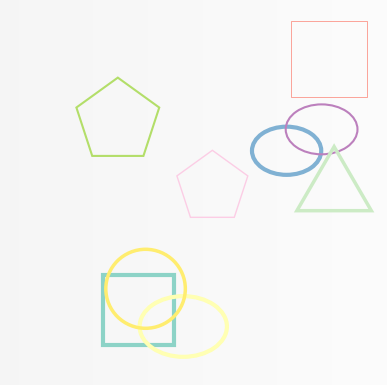[{"shape": "square", "thickness": 3, "radius": 0.46, "center": [0.358, 0.195]}, {"shape": "oval", "thickness": 3, "radius": 0.56, "center": [0.473, 0.152]}, {"shape": "square", "thickness": 0.5, "radius": 0.49, "center": [0.849, 0.847]}, {"shape": "oval", "thickness": 3, "radius": 0.45, "center": [0.74, 0.608]}, {"shape": "pentagon", "thickness": 1.5, "radius": 0.56, "center": [0.304, 0.686]}, {"shape": "pentagon", "thickness": 1, "radius": 0.48, "center": [0.548, 0.513]}, {"shape": "oval", "thickness": 1.5, "radius": 0.46, "center": [0.83, 0.664]}, {"shape": "triangle", "thickness": 2.5, "radius": 0.55, "center": [0.862, 0.508]}, {"shape": "circle", "thickness": 2.5, "radius": 0.51, "center": [0.376, 0.25]}]